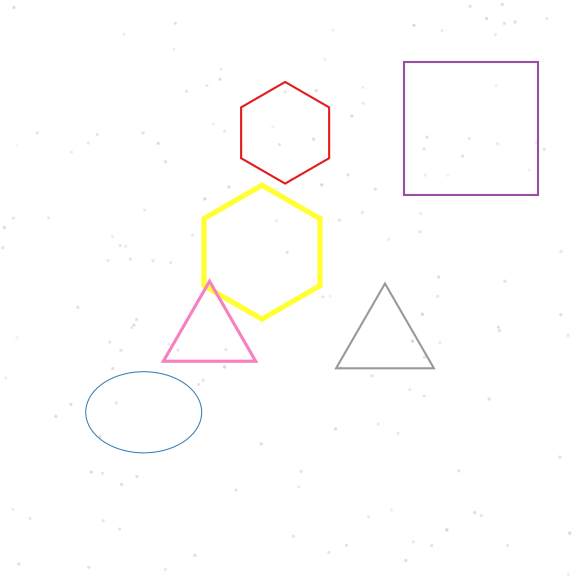[{"shape": "hexagon", "thickness": 1, "radius": 0.44, "center": [0.494, 0.769]}, {"shape": "oval", "thickness": 0.5, "radius": 0.5, "center": [0.249, 0.285]}, {"shape": "square", "thickness": 1, "radius": 0.58, "center": [0.816, 0.776]}, {"shape": "hexagon", "thickness": 2.5, "radius": 0.58, "center": [0.454, 0.562]}, {"shape": "triangle", "thickness": 1.5, "radius": 0.46, "center": [0.363, 0.42]}, {"shape": "triangle", "thickness": 1, "radius": 0.49, "center": [0.667, 0.41]}]